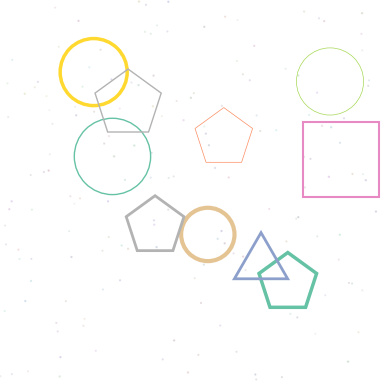[{"shape": "circle", "thickness": 1, "radius": 0.5, "center": [0.292, 0.594]}, {"shape": "pentagon", "thickness": 2.5, "radius": 0.39, "center": [0.748, 0.265]}, {"shape": "pentagon", "thickness": 0.5, "radius": 0.39, "center": [0.581, 0.642]}, {"shape": "triangle", "thickness": 2, "radius": 0.4, "center": [0.678, 0.316]}, {"shape": "square", "thickness": 1.5, "radius": 0.49, "center": [0.887, 0.586]}, {"shape": "circle", "thickness": 0.5, "radius": 0.44, "center": [0.857, 0.788]}, {"shape": "circle", "thickness": 2.5, "radius": 0.44, "center": [0.243, 0.813]}, {"shape": "circle", "thickness": 3, "radius": 0.35, "center": [0.54, 0.391]}, {"shape": "pentagon", "thickness": 1, "radius": 0.45, "center": [0.333, 0.73]}, {"shape": "pentagon", "thickness": 2, "radius": 0.39, "center": [0.403, 0.413]}]